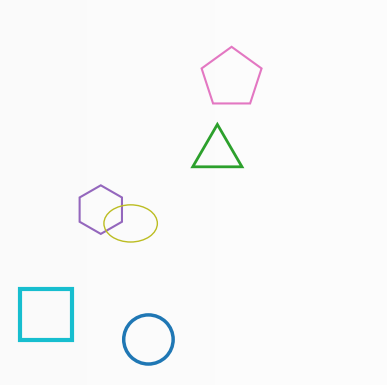[{"shape": "circle", "thickness": 2.5, "radius": 0.32, "center": [0.383, 0.118]}, {"shape": "triangle", "thickness": 2, "radius": 0.37, "center": [0.561, 0.603]}, {"shape": "hexagon", "thickness": 1.5, "radius": 0.32, "center": [0.26, 0.456]}, {"shape": "pentagon", "thickness": 1.5, "radius": 0.41, "center": [0.598, 0.797]}, {"shape": "oval", "thickness": 1, "radius": 0.34, "center": [0.337, 0.42]}, {"shape": "square", "thickness": 3, "radius": 0.33, "center": [0.119, 0.183]}]